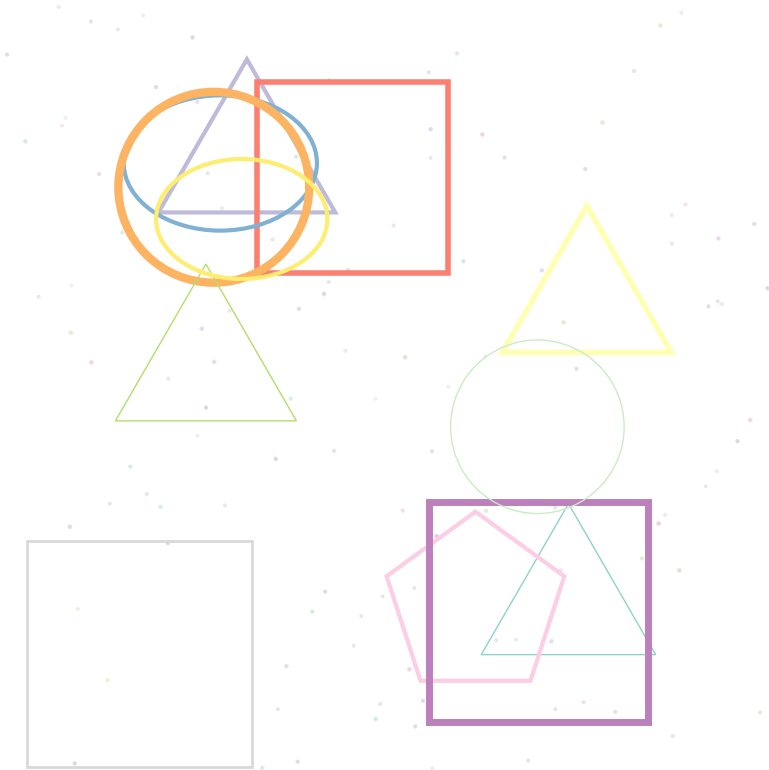[{"shape": "triangle", "thickness": 0.5, "radius": 0.65, "center": [0.738, 0.215]}, {"shape": "triangle", "thickness": 2, "radius": 0.63, "center": [0.762, 0.606]}, {"shape": "triangle", "thickness": 1.5, "radius": 0.66, "center": [0.321, 0.79]}, {"shape": "square", "thickness": 2, "radius": 0.62, "center": [0.458, 0.77]}, {"shape": "oval", "thickness": 1.5, "radius": 0.63, "center": [0.286, 0.788]}, {"shape": "circle", "thickness": 3, "radius": 0.62, "center": [0.278, 0.757]}, {"shape": "triangle", "thickness": 0.5, "radius": 0.68, "center": [0.267, 0.521]}, {"shape": "pentagon", "thickness": 1.5, "radius": 0.61, "center": [0.617, 0.214]}, {"shape": "square", "thickness": 1, "radius": 0.73, "center": [0.181, 0.15]}, {"shape": "square", "thickness": 2.5, "radius": 0.71, "center": [0.699, 0.205]}, {"shape": "circle", "thickness": 0.5, "radius": 0.56, "center": [0.698, 0.446]}, {"shape": "oval", "thickness": 1.5, "radius": 0.56, "center": [0.314, 0.716]}]